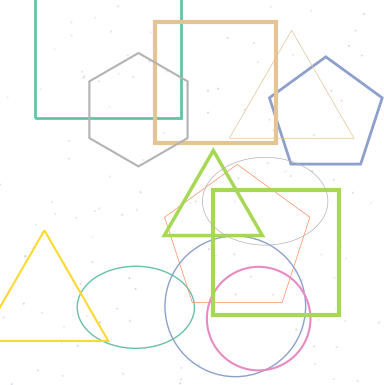[{"shape": "oval", "thickness": 1, "radius": 0.76, "center": [0.353, 0.202]}, {"shape": "square", "thickness": 2, "radius": 0.94, "center": [0.281, 0.881]}, {"shape": "pentagon", "thickness": 0.5, "radius": 0.99, "center": [0.616, 0.375]}, {"shape": "circle", "thickness": 1, "radius": 0.91, "center": [0.611, 0.204]}, {"shape": "pentagon", "thickness": 2, "radius": 0.77, "center": [0.846, 0.698]}, {"shape": "circle", "thickness": 1.5, "radius": 0.67, "center": [0.672, 0.172]}, {"shape": "square", "thickness": 3, "radius": 0.81, "center": [0.717, 0.345]}, {"shape": "triangle", "thickness": 2.5, "radius": 0.74, "center": [0.554, 0.462]}, {"shape": "triangle", "thickness": 1.5, "radius": 0.96, "center": [0.115, 0.21]}, {"shape": "square", "thickness": 3, "radius": 0.79, "center": [0.56, 0.786]}, {"shape": "triangle", "thickness": 0.5, "radius": 0.93, "center": [0.758, 0.734]}, {"shape": "hexagon", "thickness": 1.5, "radius": 0.74, "center": [0.36, 0.715]}, {"shape": "oval", "thickness": 0.5, "radius": 0.81, "center": [0.689, 0.477]}]